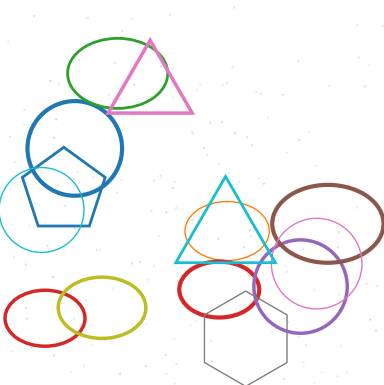[{"shape": "circle", "thickness": 3, "radius": 0.61, "center": [0.194, 0.615]}, {"shape": "pentagon", "thickness": 2, "radius": 0.57, "center": [0.166, 0.504]}, {"shape": "oval", "thickness": 1, "radius": 0.55, "center": [0.59, 0.4]}, {"shape": "oval", "thickness": 2, "radius": 0.65, "center": [0.306, 0.809]}, {"shape": "oval", "thickness": 3, "radius": 0.52, "center": [0.569, 0.248]}, {"shape": "oval", "thickness": 2.5, "radius": 0.52, "center": [0.117, 0.173]}, {"shape": "circle", "thickness": 2.5, "radius": 0.61, "center": [0.781, 0.256]}, {"shape": "oval", "thickness": 3, "radius": 0.72, "center": [0.852, 0.419]}, {"shape": "circle", "thickness": 1, "radius": 0.59, "center": [0.823, 0.315]}, {"shape": "triangle", "thickness": 2.5, "radius": 0.63, "center": [0.39, 0.769]}, {"shape": "hexagon", "thickness": 1, "radius": 0.62, "center": [0.638, 0.12]}, {"shape": "oval", "thickness": 2.5, "radius": 0.57, "center": [0.265, 0.201]}, {"shape": "triangle", "thickness": 2, "radius": 0.75, "center": [0.586, 0.392]}, {"shape": "circle", "thickness": 1, "radius": 0.55, "center": [0.108, 0.455]}]